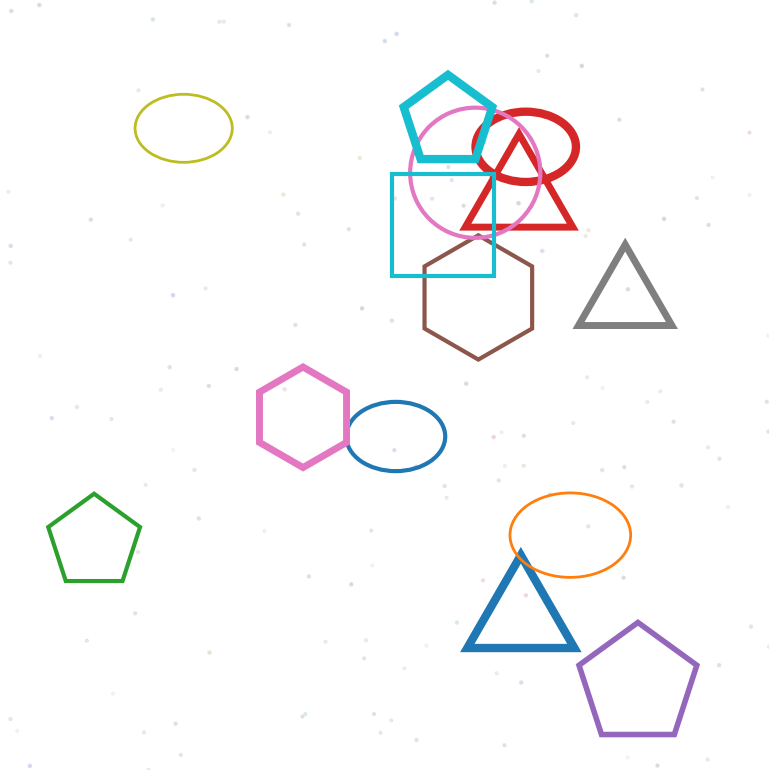[{"shape": "triangle", "thickness": 3, "radius": 0.4, "center": [0.676, 0.199]}, {"shape": "oval", "thickness": 1.5, "radius": 0.32, "center": [0.514, 0.433]}, {"shape": "oval", "thickness": 1, "radius": 0.39, "center": [0.741, 0.305]}, {"shape": "pentagon", "thickness": 1.5, "radius": 0.31, "center": [0.122, 0.296]}, {"shape": "triangle", "thickness": 2.5, "radius": 0.4, "center": [0.674, 0.745]}, {"shape": "oval", "thickness": 3, "radius": 0.33, "center": [0.683, 0.809]}, {"shape": "pentagon", "thickness": 2, "radius": 0.4, "center": [0.828, 0.111]}, {"shape": "hexagon", "thickness": 1.5, "radius": 0.4, "center": [0.621, 0.614]}, {"shape": "hexagon", "thickness": 2.5, "radius": 0.33, "center": [0.394, 0.458]}, {"shape": "circle", "thickness": 1.5, "radius": 0.42, "center": [0.617, 0.776]}, {"shape": "triangle", "thickness": 2.5, "radius": 0.35, "center": [0.812, 0.612]}, {"shape": "oval", "thickness": 1, "radius": 0.32, "center": [0.239, 0.833]}, {"shape": "pentagon", "thickness": 3, "radius": 0.3, "center": [0.582, 0.842]}, {"shape": "square", "thickness": 1.5, "radius": 0.33, "center": [0.576, 0.707]}]